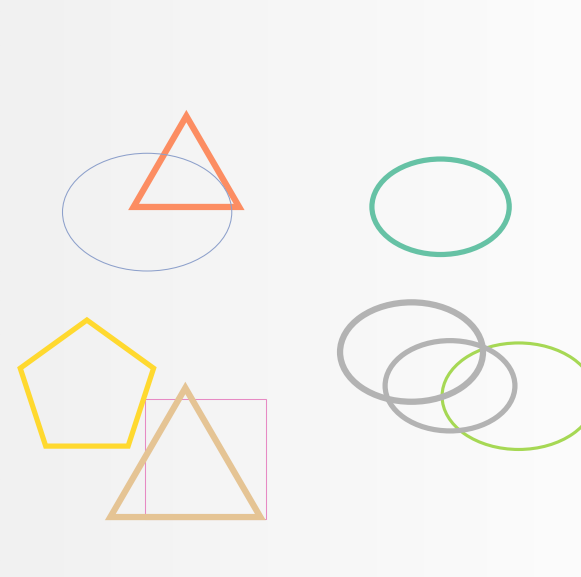[{"shape": "oval", "thickness": 2.5, "radius": 0.59, "center": [0.758, 0.641]}, {"shape": "triangle", "thickness": 3, "radius": 0.52, "center": [0.321, 0.693]}, {"shape": "oval", "thickness": 0.5, "radius": 0.73, "center": [0.253, 0.632]}, {"shape": "square", "thickness": 0.5, "radius": 0.52, "center": [0.354, 0.205]}, {"shape": "oval", "thickness": 1.5, "radius": 0.66, "center": [0.892, 0.313]}, {"shape": "pentagon", "thickness": 2.5, "radius": 0.6, "center": [0.15, 0.324]}, {"shape": "triangle", "thickness": 3, "radius": 0.75, "center": [0.319, 0.178]}, {"shape": "oval", "thickness": 2.5, "radius": 0.56, "center": [0.774, 0.331]}, {"shape": "oval", "thickness": 3, "radius": 0.61, "center": [0.708, 0.39]}]